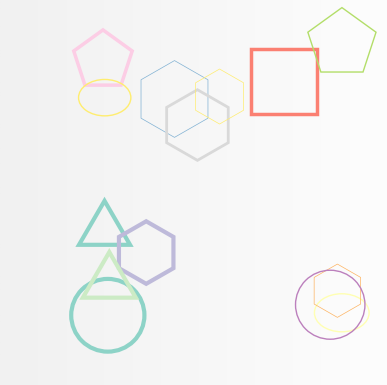[{"shape": "triangle", "thickness": 3, "radius": 0.38, "center": [0.27, 0.402]}, {"shape": "circle", "thickness": 3, "radius": 0.47, "center": [0.278, 0.181]}, {"shape": "oval", "thickness": 1, "radius": 0.35, "center": [0.882, 0.188]}, {"shape": "hexagon", "thickness": 3, "radius": 0.41, "center": [0.377, 0.344]}, {"shape": "square", "thickness": 2.5, "radius": 0.42, "center": [0.732, 0.788]}, {"shape": "hexagon", "thickness": 0.5, "radius": 0.5, "center": [0.45, 0.743]}, {"shape": "hexagon", "thickness": 0.5, "radius": 0.35, "center": [0.871, 0.245]}, {"shape": "pentagon", "thickness": 1, "radius": 0.46, "center": [0.882, 0.888]}, {"shape": "pentagon", "thickness": 2.5, "radius": 0.4, "center": [0.266, 0.843]}, {"shape": "hexagon", "thickness": 2, "radius": 0.46, "center": [0.51, 0.675]}, {"shape": "circle", "thickness": 1, "radius": 0.45, "center": [0.852, 0.208]}, {"shape": "triangle", "thickness": 3, "radius": 0.39, "center": [0.282, 0.266]}, {"shape": "oval", "thickness": 1, "radius": 0.34, "center": [0.27, 0.746]}, {"shape": "hexagon", "thickness": 0.5, "radius": 0.36, "center": [0.567, 0.749]}]